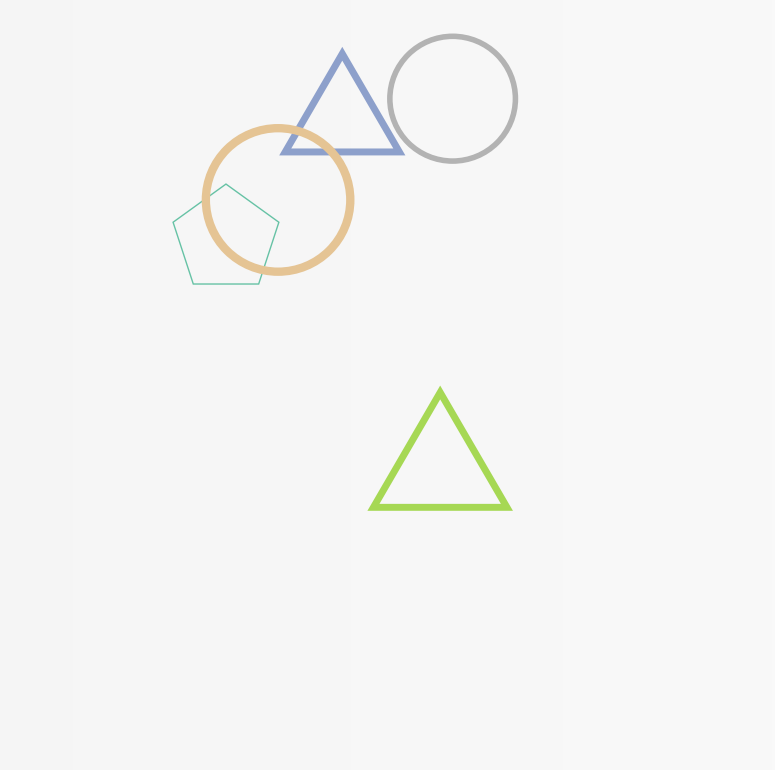[{"shape": "pentagon", "thickness": 0.5, "radius": 0.36, "center": [0.292, 0.689]}, {"shape": "triangle", "thickness": 2.5, "radius": 0.43, "center": [0.442, 0.845]}, {"shape": "triangle", "thickness": 2.5, "radius": 0.5, "center": [0.568, 0.391]}, {"shape": "circle", "thickness": 3, "radius": 0.47, "center": [0.359, 0.74]}, {"shape": "circle", "thickness": 2, "radius": 0.41, "center": [0.584, 0.872]}]